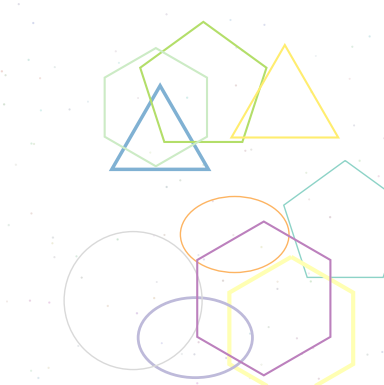[{"shape": "pentagon", "thickness": 1, "radius": 0.84, "center": [0.897, 0.415]}, {"shape": "hexagon", "thickness": 3, "radius": 0.93, "center": [0.757, 0.147]}, {"shape": "oval", "thickness": 2, "radius": 0.74, "center": [0.507, 0.123]}, {"shape": "triangle", "thickness": 2.5, "radius": 0.72, "center": [0.416, 0.633]}, {"shape": "oval", "thickness": 1, "radius": 0.71, "center": [0.61, 0.391]}, {"shape": "pentagon", "thickness": 1.5, "radius": 0.86, "center": [0.528, 0.771]}, {"shape": "circle", "thickness": 1, "radius": 0.9, "center": [0.346, 0.219]}, {"shape": "hexagon", "thickness": 1.5, "radius": 1.0, "center": [0.685, 0.225]}, {"shape": "hexagon", "thickness": 1.5, "radius": 0.77, "center": [0.405, 0.722]}, {"shape": "triangle", "thickness": 1.5, "radius": 0.8, "center": [0.74, 0.723]}]